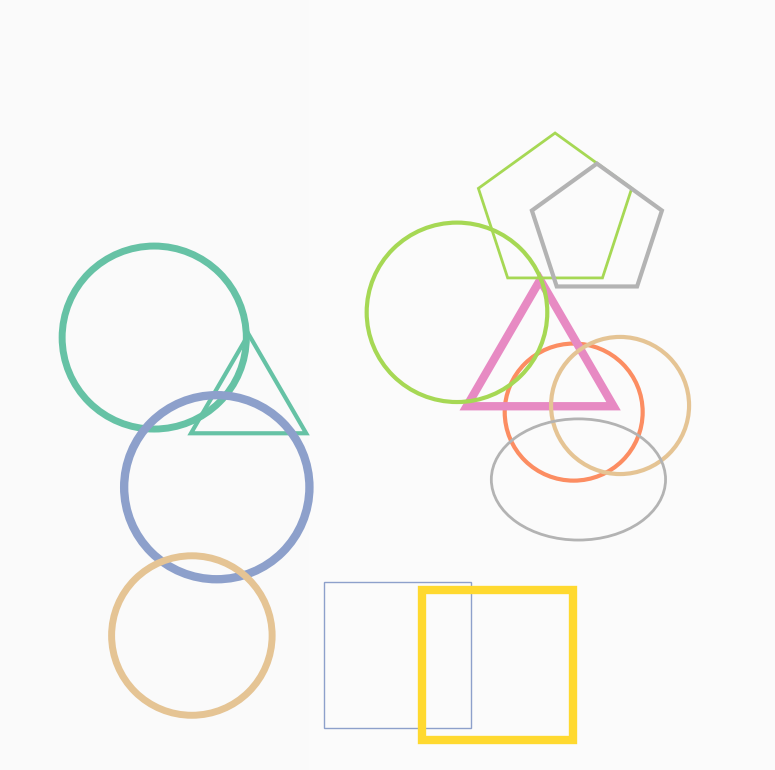[{"shape": "circle", "thickness": 2.5, "radius": 0.59, "center": [0.199, 0.562]}, {"shape": "triangle", "thickness": 1.5, "radius": 0.43, "center": [0.321, 0.48]}, {"shape": "circle", "thickness": 1.5, "radius": 0.44, "center": [0.74, 0.465]}, {"shape": "circle", "thickness": 3, "radius": 0.6, "center": [0.28, 0.367]}, {"shape": "square", "thickness": 0.5, "radius": 0.47, "center": [0.513, 0.149]}, {"shape": "triangle", "thickness": 3, "radius": 0.55, "center": [0.697, 0.527]}, {"shape": "pentagon", "thickness": 1, "radius": 0.52, "center": [0.716, 0.723]}, {"shape": "circle", "thickness": 1.5, "radius": 0.58, "center": [0.59, 0.594]}, {"shape": "square", "thickness": 3, "radius": 0.49, "center": [0.642, 0.137]}, {"shape": "circle", "thickness": 1.5, "radius": 0.45, "center": [0.8, 0.473]}, {"shape": "circle", "thickness": 2.5, "radius": 0.52, "center": [0.248, 0.175]}, {"shape": "pentagon", "thickness": 1.5, "radius": 0.44, "center": [0.77, 0.699]}, {"shape": "oval", "thickness": 1, "radius": 0.56, "center": [0.746, 0.377]}]